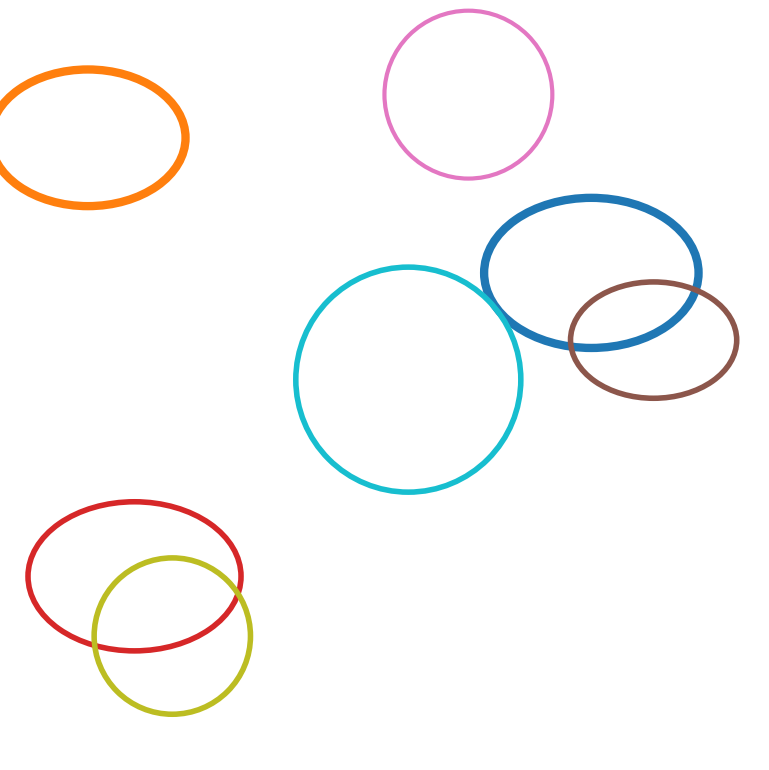[{"shape": "oval", "thickness": 3, "radius": 0.7, "center": [0.768, 0.646]}, {"shape": "oval", "thickness": 3, "radius": 0.63, "center": [0.114, 0.821]}, {"shape": "oval", "thickness": 2, "radius": 0.69, "center": [0.175, 0.252]}, {"shape": "oval", "thickness": 2, "radius": 0.54, "center": [0.849, 0.558]}, {"shape": "circle", "thickness": 1.5, "radius": 0.55, "center": [0.608, 0.877]}, {"shape": "circle", "thickness": 2, "radius": 0.51, "center": [0.224, 0.174]}, {"shape": "circle", "thickness": 2, "radius": 0.73, "center": [0.53, 0.507]}]